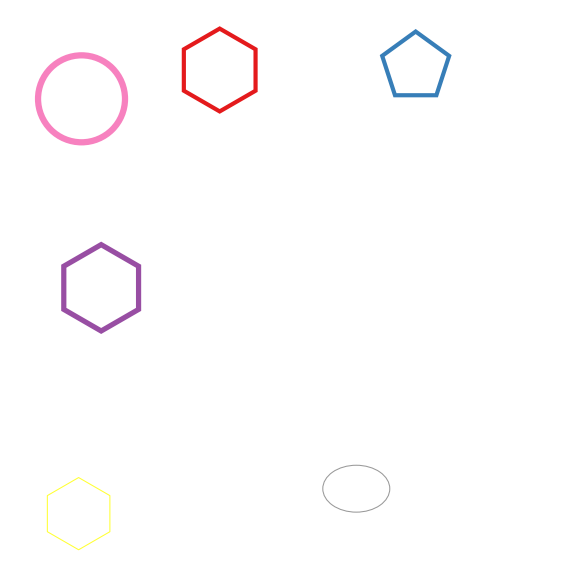[{"shape": "hexagon", "thickness": 2, "radius": 0.36, "center": [0.38, 0.878]}, {"shape": "pentagon", "thickness": 2, "radius": 0.3, "center": [0.72, 0.884]}, {"shape": "hexagon", "thickness": 2.5, "radius": 0.37, "center": [0.175, 0.501]}, {"shape": "hexagon", "thickness": 0.5, "radius": 0.31, "center": [0.136, 0.11]}, {"shape": "circle", "thickness": 3, "radius": 0.38, "center": [0.141, 0.828]}, {"shape": "oval", "thickness": 0.5, "radius": 0.29, "center": [0.617, 0.153]}]